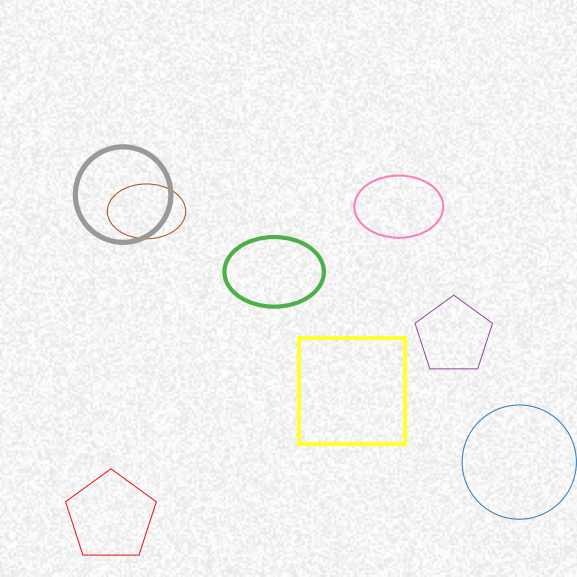[{"shape": "pentagon", "thickness": 0.5, "radius": 0.41, "center": [0.192, 0.105]}, {"shape": "circle", "thickness": 0.5, "radius": 0.49, "center": [0.899, 0.199]}, {"shape": "oval", "thickness": 2, "radius": 0.43, "center": [0.475, 0.528]}, {"shape": "pentagon", "thickness": 0.5, "radius": 0.35, "center": [0.786, 0.417]}, {"shape": "square", "thickness": 2, "radius": 0.46, "center": [0.609, 0.322]}, {"shape": "oval", "thickness": 0.5, "radius": 0.34, "center": [0.254, 0.633]}, {"shape": "oval", "thickness": 1, "radius": 0.38, "center": [0.691, 0.641]}, {"shape": "circle", "thickness": 2.5, "radius": 0.41, "center": [0.213, 0.662]}]